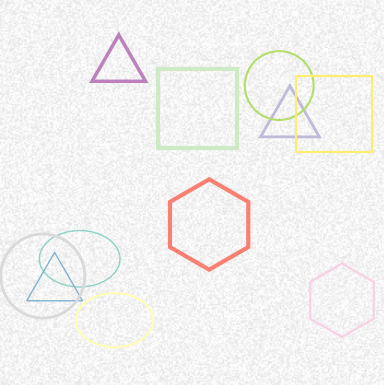[{"shape": "oval", "thickness": 1, "radius": 0.52, "center": [0.207, 0.328]}, {"shape": "oval", "thickness": 1.5, "radius": 0.5, "center": [0.298, 0.169]}, {"shape": "triangle", "thickness": 2, "radius": 0.44, "center": [0.753, 0.689]}, {"shape": "hexagon", "thickness": 3, "radius": 0.59, "center": [0.543, 0.417]}, {"shape": "triangle", "thickness": 1, "radius": 0.42, "center": [0.142, 0.261]}, {"shape": "circle", "thickness": 1.5, "radius": 0.45, "center": [0.725, 0.778]}, {"shape": "hexagon", "thickness": 1.5, "radius": 0.48, "center": [0.888, 0.22]}, {"shape": "circle", "thickness": 2, "radius": 0.55, "center": [0.111, 0.283]}, {"shape": "triangle", "thickness": 2.5, "radius": 0.4, "center": [0.309, 0.829]}, {"shape": "square", "thickness": 3, "radius": 0.51, "center": [0.513, 0.719]}, {"shape": "square", "thickness": 1.5, "radius": 0.49, "center": [0.867, 0.704]}]